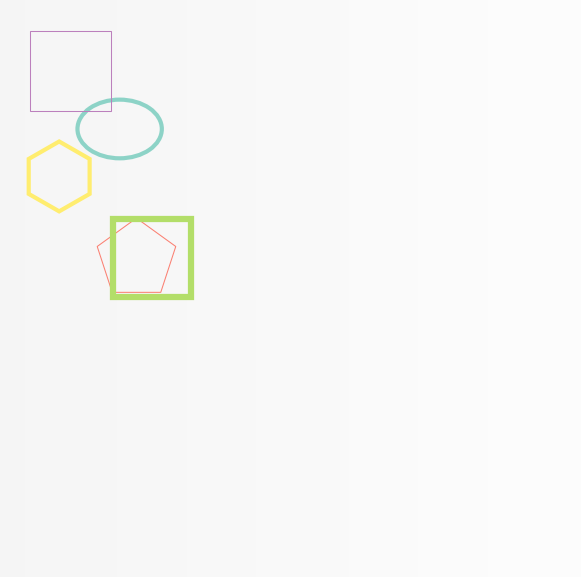[{"shape": "oval", "thickness": 2, "radius": 0.36, "center": [0.206, 0.776]}, {"shape": "pentagon", "thickness": 0.5, "radius": 0.36, "center": [0.235, 0.55]}, {"shape": "square", "thickness": 3, "radius": 0.34, "center": [0.261, 0.553]}, {"shape": "square", "thickness": 0.5, "radius": 0.35, "center": [0.121, 0.876]}, {"shape": "hexagon", "thickness": 2, "radius": 0.3, "center": [0.102, 0.694]}]